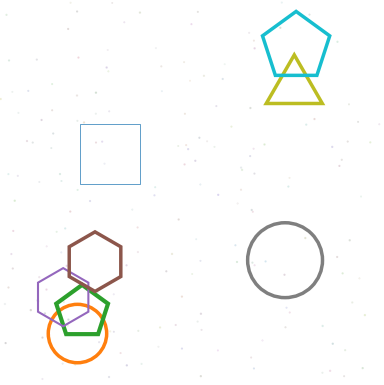[{"shape": "square", "thickness": 0.5, "radius": 0.39, "center": [0.286, 0.6]}, {"shape": "circle", "thickness": 2.5, "radius": 0.38, "center": [0.201, 0.134]}, {"shape": "pentagon", "thickness": 3, "radius": 0.35, "center": [0.213, 0.189]}, {"shape": "hexagon", "thickness": 1.5, "radius": 0.38, "center": [0.164, 0.228]}, {"shape": "hexagon", "thickness": 2.5, "radius": 0.39, "center": [0.247, 0.32]}, {"shape": "circle", "thickness": 2.5, "radius": 0.49, "center": [0.74, 0.324]}, {"shape": "triangle", "thickness": 2.5, "radius": 0.42, "center": [0.764, 0.773]}, {"shape": "pentagon", "thickness": 2.5, "radius": 0.46, "center": [0.769, 0.879]}]